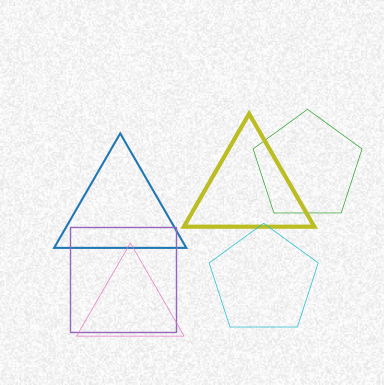[{"shape": "triangle", "thickness": 1.5, "radius": 0.99, "center": [0.312, 0.455]}, {"shape": "pentagon", "thickness": 0.5, "radius": 0.74, "center": [0.799, 0.567]}, {"shape": "square", "thickness": 1, "radius": 0.68, "center": [0.32, 0.274]}, {"shape": "triangle", "thickness": 0.5, "radius": 0.81, "center": [0.339, 0.208]}, {"shape": "triangle", "thickness": 3, "radius": 0.98, "center": [0.647, 0.509]}, {"shape": "pentagon", "thickness": 0.5, "radius": 0.74, "center": [0.685, 0.271]}]